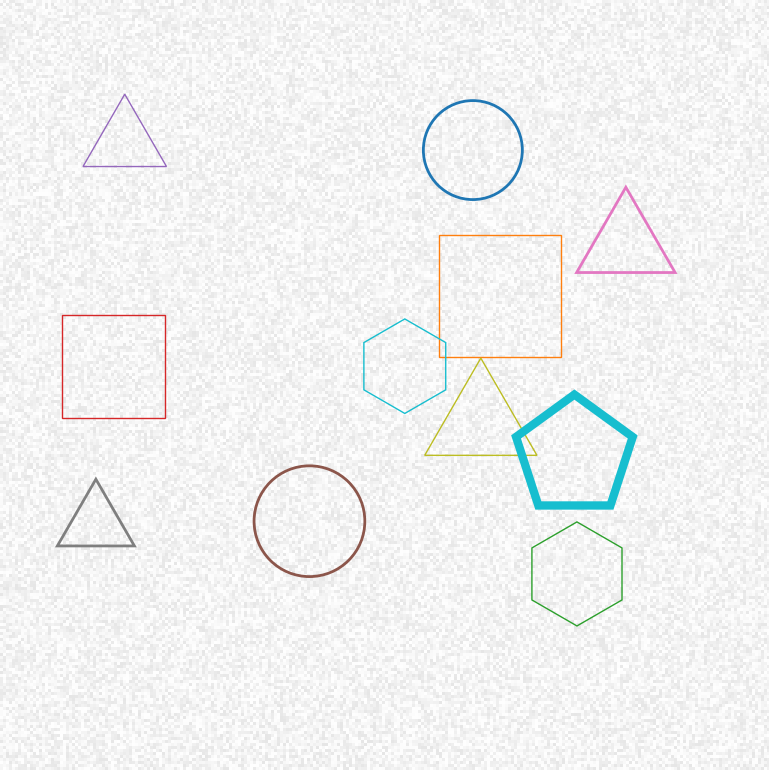[{"shape": "circle", "thickness": 1, "radius": 0.32, "center": [0.614, 0.805]}, {"shape": "square", "thickness": 0.5, "radius": 0.4, "center": [0.65, 0.616]}, {"shape": "hexagon", "thickness": 0.5, "radius": 0.34, "center": [0.749, 0.255]}, {"shape": "square", "thickness": 0.5, "radius": 0.33, "center": [0.147, 0.524]}, {"shape": "triangle", "thickness": 0.5, "radius": 0.31, "center": [0.162, 0.815]}, {"shape": "circle", "thickness": 1, "radius": 0.36, "center": [0.402, 0.323]}, {"shape": "triangle", "thickness": 1, "radius": 0.37, "center": [0.813, 0.683]}, {"shape": "triangle", "thickness": 1, "radius": 0.29, "center": [0.125, 0.32]}, {"shape": "triangle", "thickness": 0.5, "radius": 0.42, "center": [0.624, 0.451]}, {"shape": "hexagon", "thickness": 0.5, "radius": 0.31, "center": [0.526, 0.524]}, {"shape": "pentagon", "thickness": 3, "radius": 0.4, "center": [0.746, 0.408]}]